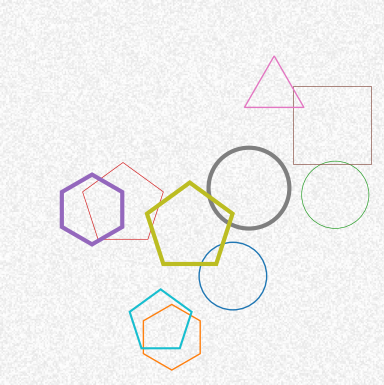[{"shape": "circle", "thickness": 1, "radius": 0.44, "center": [0.605, 0.283]}, {"shape": "hexagon", "thickness": 1, "radius": 0.43, "center": [0.446, 0.124]}, {"shape": "circle", "thickness": 0.5, "radius": 0.44, "center": [0.871, 0.494]}, {"shape": "pentagon", "thickness": 0.5, "radius": 0.55, "center": [0.319, 0.468]}, {"shape": "hexagon", "thickness": 3, "radius": 0.45, "center": [0.239, 0.456]}, {"shape": "square", "thickness": 0.5, "radius": 0.51, "center": [0.862, 0.676]}, {"shape": "triangle", "thickness": 1, "radius": 0.45, "center": [0.712, 0.766]}, {"shape": "circle", "thickness": 3, "radius": 0.52, "center": [0.647, 0.511]}, {"shape": "pentagon", "thickness": 3, "radius": 0.58, "center": [0.493, 0.409]}, {"shape": "pentagon", "thickness": 1.5, "radius": 0.42, "center": [0.417, 0.164]}]